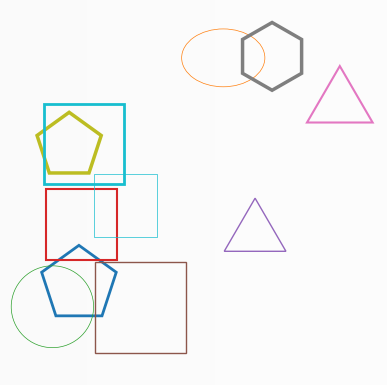[{"shape": "pentagon", "thickness": 2, "radius": 0.51, "center": [0.204, 0.262]}, {"shape": "oval", "thickness": 0.5, "radius": 0.54, "center": [0.576, 0.85]}, {"shape": "circle", "thickness": 0.5, "radius": 0.53, "center": [0.135, 0.203]}, {"shape": "square", "thickness": 1.5, "radius": 0.46, "center": [0.21, 0.418]}, {"shape": "triangle", "thickness": 1, "radius": 0.46, "center": [0.658, 0.393]}, {"shape": "square", "thickness": 1, "radius": 0.59, "center": [0.362, 0.201]}, {"shape": "triangle", "thickness": 1.5, "radius": 0.49, "center": [0.877, 0.731]}, {"shape": "hexagon", "thickness": 2.5, "radius": 0.44, "center": [0.702, 0.854]}, {"shape": "pentagon", "thickness": 2.5, "radius": 0.44, "center": [0.178, 0.621]}, {"shape": "square", "thickness": 2, "radius": 0.52, "center": [0.218, 0.625]}, {"shape": "square", "thickness": 0.5, "radius": 0.41, "center": [0.324, 0.467]}]